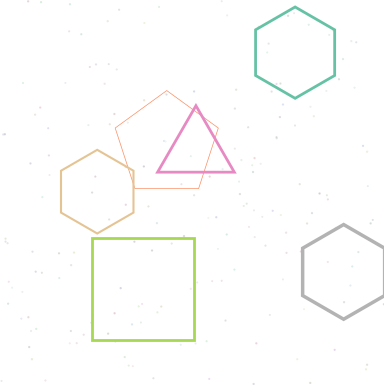[{"shape": "hexagon", "thickness": 2, "radius": 0.59, "center": [0.767, 0.863]}, {"shape": "pentagon", "thickness": 0.5, "radius": 0.7, "center": [0.433, 0.624]}, {"shape": "triangle", "thickness": 2, "radius": 0.58, "center": [0.509, 0.61]}, {"shape": "square", "thickness": 2, "radius": 0.66, "center": [0.371, 0.249]}, {"shape": "hexagon", "thickness": 1.5, "radius": 0.54, "center": [0.253, 0.502]}, {"shape": "hexagon", "thickness": 2.5, "radius": 0.61, "center": [0.893, 0.294]}]